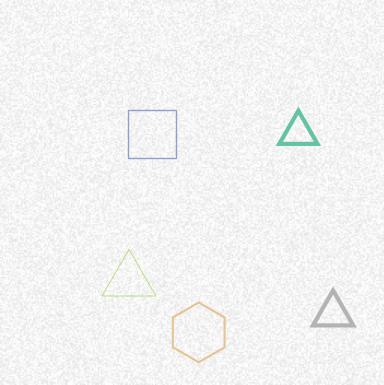[{"shape": "triangle", "thickness": 3, "radius": 0.29, "center": [0.775, 0.655]}, {"shape": "square", "thickness": 1, "radius": 0.31, "center": [0.396, 0.653]}, {"shape": "triangle", "thickness": 0.5, "radius": 0.4, "center": [0.335, 0.272]}, {"shape": "hexagon", "thickness": 1.5, "radius": 0.39, "center": [0.516, 0.137]}, {"shape": "triangle", "thickness": 3, "radius": 0.3, "center": [0.865, 0.185]}]